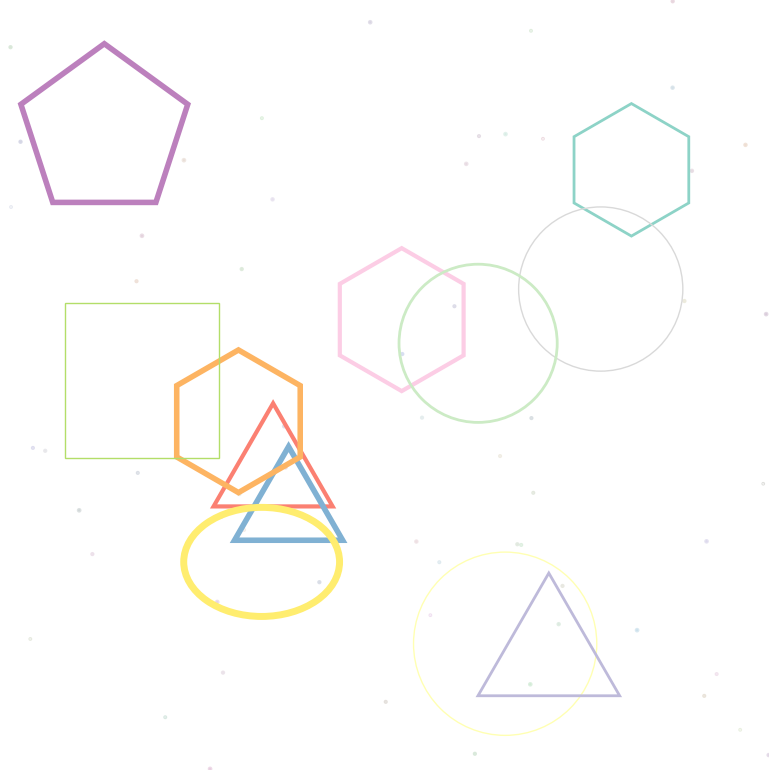[{"shape": "hexagon", "thickness": 1, "radius": 0.43, "center": [0.82, 0.779]}, {"shape": "circle", "thickness": 0.5, "radius": 0.59, "center": [0.656, 0.164]}, {"shape": "triangle", "thickness": 1, "radius": 0.53, "center": [0.713, 0.15]}, {"shape": "triangle", "thickness": 1.5, "radius": 0.45, "center": [0.355, 0.387]}, {"shape": "triangle", "thickness": 2, "radius": 0.41, "center": [0.375, 0.339]}, {"shape": "hexagon", "thickness": 2, "radius": 0.46, "center": [0.31, 0.453]}, {"shape": "square", "thickness": 0.5, "radius": 0.5, "center": [0.185, 0.506]}, {"shape": "hexagon", "thickness": 1.5, "radius": 0.46, "center": [0.522, 0.585]}, {"shape": "circle", "thickness": 0.5, "radius": 0.53, "center": [0.78, 0.625]}, {"shape": "pentagon", "thickness": 2, "radius": 0.57, "center": [0.135, 0.829]}, {"shape": "circle", "thickness": 1, "radius": 0.51, "center": [0.621, 0.554]}, {"shape": "oval", "thickness": 2.5, "radius": 0.51, "center": [0.34, 0.27]}]